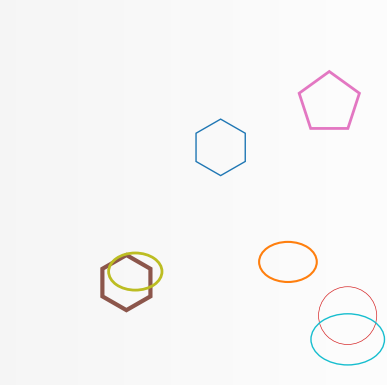[{"shape": "hexagon", "thickness": 1, "radius": 0.37, "center": [0.569, 0.617]}, {"shape": "oval", "thickness": 1.5, "radius": 0.37, "center": [0.743, 0.32]}, {"shape": "circle", "thickness": 0.5, "radius": 0.38, "center": [0.897, 0.18]}, {"shape": "hexagon", "thickness": 3, "radius": 0.36, "center": [0.326, 0.266]}, {"shape": "pentagon", "thickness": 2, "radius": 0.41, "center": [0.85, 0.733]}, {"shape": "oval", "thickness": 2, "radius": 0.34, "center": [0.349, 0.295]}, {"shape": "oval", "thickness": 1, "radius": 0.47, "center": [0.897, 0.119]}]